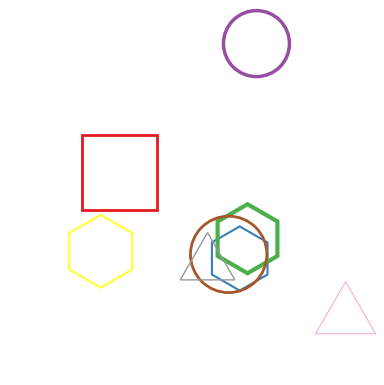[{"shape": "square", "thickness": 2, "radius": 0.48, "center": [0.31, 0.552]}, {"shape": "hexagon", "thickness": 1.5, "radius": 0.42, "center": [0.623, 0.329]}, {"shape": "hexagon", "thickness": 3, "radius": 0.45, "center": [0.643, 0.38]}, {"shape": "circle", "thickness": 2.5, "radius": 0.43, "center": [0.666, 0.887]}, {"shape": "hexagon", "thickness": 1.5, "radius": 0.47, "center": [0.262, 0.347]}, {"shape": "circle", "thickness": 2, "radius": 0.5, "center": [0.594, 0.339]}, {"shape": "triangle", "thickness": 0.5, "radius": 0.45, "center": [0.898, 0.178]}, {"shape": "triangle", "thickness": 1, "radius": 0.41, "center": [0.539, 0.314]}]